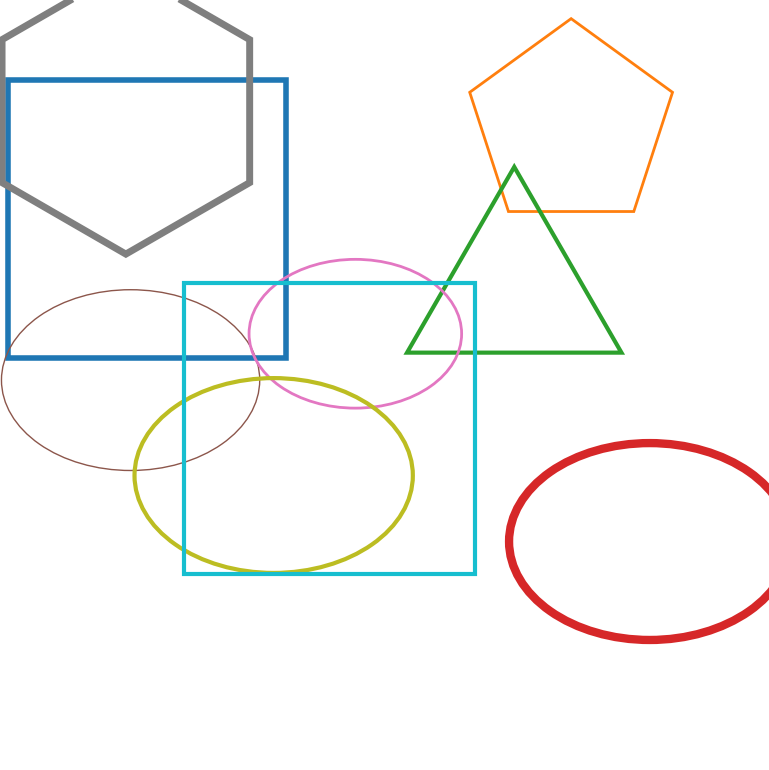[{"shape": "square", "thickness": 2, "radius": 0.9, "center": [0.191, 0.716]}, {"shape": "pentagon", "thickness": 1, "radius": 0.69, "center": [0.742, 0.837]}, {"shape": "triangle", "thickness": 1.5, "radius": 0.8, "center": [0.668, 0.622]}, {"shape": "oval", "thickness": 3, "radius": 0.91, "center": [0.844, 0.297]}, {"shape": "oval", "thickness": 0.5, "radius": 0.84, "center": [0.17, 0.506]}, {"shape": "oval", "thickness": 1, "radius": 0.69, "center": [0.461, 0.567]}, {"shape": "hexagon", "thickness": 2.5, "radius": 0.93, "center": [0.163, 0.856]}, {"shape": "oval", "thickness": 1.5, "radius": 0.9, "center": [0.355, 0.382]}, {"shape": "square", "thickness": 1.5, "radius": 0.95, "center": [0.428, 0.443]}]